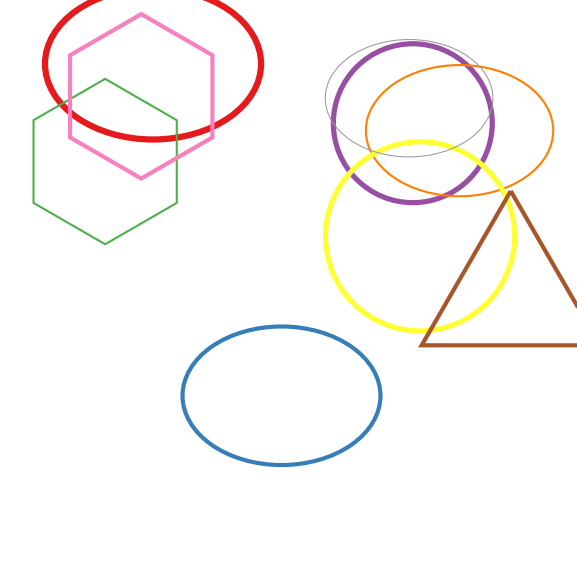[{"shape": "oval", "thickness": 3, "radius": 0.94, "center": [0.265, 0.889]}, {"shape": "oval", "thickness": 2, "radius": 0.86, "center": [0.487, 0.314]}, {"shape": "hexagon", "thickness": 1, "radius": 0.72, "center": [0.182, 0.719]}, {"shape": "circle", "thickness": 2.5, "radius": 0.69, "center": [0.715, 0.786]}, {"shape": "oval", "thickness": 1, "radius": 0.81, "center": [0.796, 0.773]}, {"shape": "circle", "thickness": 2.5, "radius": 0.82, "center": [0.728, 0.59]}, {"shape": "triangle", "thickness": 2, "radius": 0.89, "center": [0.884, 0.49]}, {"shape": "hexagon", "thickness": 2, "radius": 0.71, "center": [0.245, 0.832]}, {"shape": "oval", "thickness": 0.5, "radius": 0.73, "center": [0.708, 0.829]}]